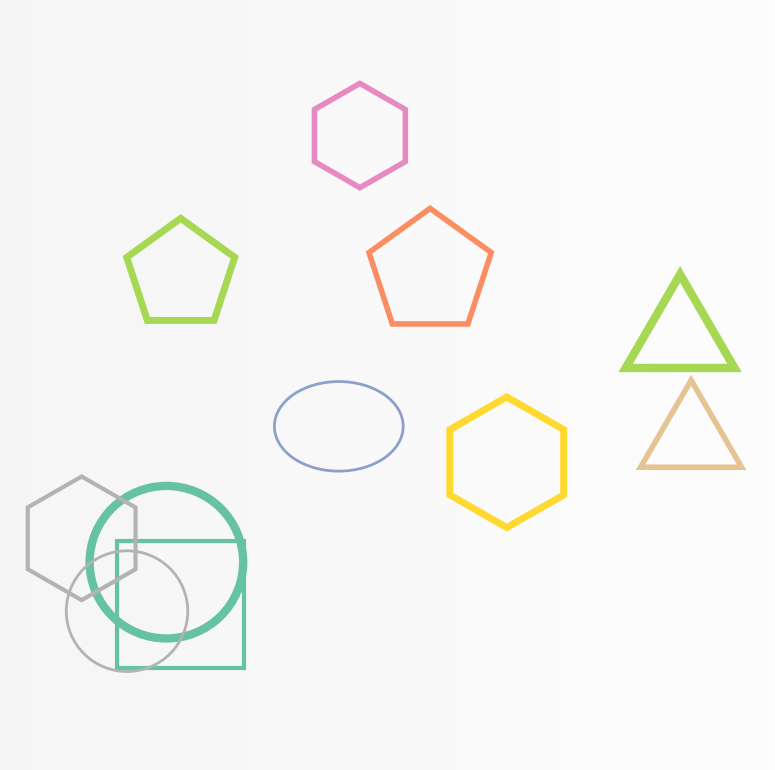[{"shape": "circle", "thickness": 3, "radius": 0.5, "center": [0.215, 0.27]}, {"shape": "square", "thickness": 1.5, "radius": 0.41, "center": [0.233, 0.215]}, {"shape": "pentagon", "thickness": 2, "radius": 0.41, "center": [0.555, 0.646]}, {"shape": "oval", "thickness": 1, "radius": 0.42, "center": [0.437, 0.446]}, {"shape": "hexagon", "thickness": 2, "radius": 0.34, "center": [0.464, 0.824]}, {"shape": "pentagon", "thickness": 2.5, "radius": 0.37, "center": [0.233, 0.643]}, {"shape": "triangle", "thickness": 3, "radius": 0.41, "center": [0.878, 0.563]}, {"shape": "hexagon", "thickness": 2.5, "radius": 0.42, "center": [0.654, 0.4]}, {"shape": "triangle", "thickness": 2, "radius": 0.38, "center": [0.892, 0.431]}, {"shape": "circle", "thickness": 1, "radius": 0.39, "center": [0.164, 0.206]}, {"shape": "hexagon", "thickness": 1.5, "radius": 0.4, "center": [0.105, 0.301]}]